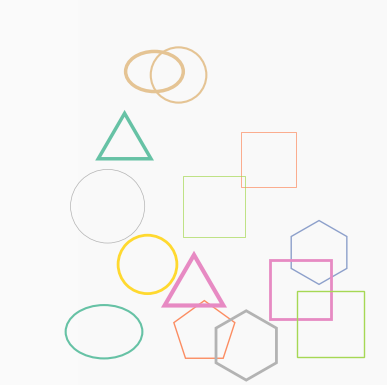[{"shape": "triangle", "thickness": 2.5, "radius": 0.39, "center": [0.322, 0.627]}, {"shape": "oval", "thickness": 1.5, "radius": 0.49, "center": [0.268, 0.138]}, {"shape": "square", "thickness": 0.5, "radius": 0.36, "center": [0.693, 0.586]}, {"shape": "pentagon", "thickness": 1, "radius": 0.41, "center": [0.527, 0.136]}, {"shape": "hexagon", "thickness": 1, "radius": 0.41, "center": [0.823, 0.344]}, {"shape": "triangle", "thickness": 3, "radius": 0.44, "center": [0.501, 0.25]}, {"shape": "square", "thickness": 2, "radius": 0.39, "center": [0.775, 0.248]}, {"shape": "square", "thickness": 0.5, "radius": 0.4, "center": [0.553, 0.463]}, {"shape": "square", "thickness": 1, "radius": 0.43, "center": [0.853, 0.158]}, {"shape": "circle", "thickness": 2, "radius": 0.38, "center": [0.381, 0.313]}, {"shape": "oval", "thickness": 2.5, "radius": 0.37, "center": [0.399, 0.814]}, {"shape": "circle", "thickness": 1.5, "radius": 0.36, "center": [0.461, 0.805]}, {"shape": "hexagon", "thickness": 2, "radius": 0.45, "center": [0.635, 0.103]}, {"shape": "circle", "thickness": 0.5, "radius": 0.48, "center": [0.278, 0.464]}]